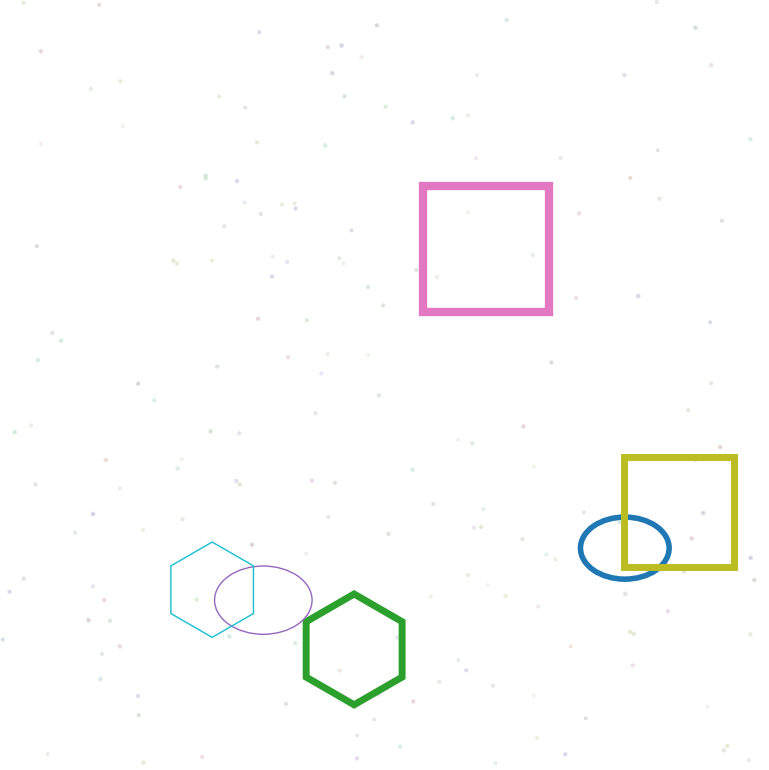[{"shape": "oval", "thickness": 2, "radius": 0.29, "center": [0.811, 0.288]}, {"shape": "hexagon", "thickness": 2.5, "radius": 0.36, "center": [0.46, 0.157]}, {"shape": "oval", "thickness": 0.5, "radius": 0.32, "center": [0.342, 0.221]}, {"shape": "square", "thickness": 3, "radius": 0.41, "center": [0.631, 0.677]}, {"shape": "square", "thickness": 2.5, "radius": 0.36, "center": [0.882, 0.335]}, {"shape": "hexagon", "thickness": 0.5, "radius": 0.31, "center": [0.276, 0.234]}]